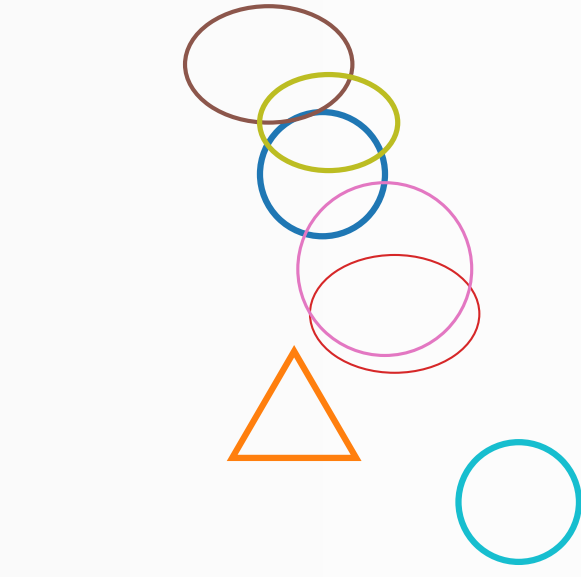[{"shape": "circle", "thickness": 3, "radius": 0.54, "center": [0.555, 0.698]}, {"shape": "triangle", "thickness": 3, "radius": 0.62, "center": [0.506, 0.268]}, {"shape": "oval", "thickness": 1, "radius": 0.73, "center": [0.679, 0.456]}, {"shape": "oval", "thickness": 2, "radius": 0.72, "center": [0.462, 0.888]}, {"shape": "circle", "thickness": 1.5, "radius": 0.75, "center": [0.662, 0.533]}, {"shape": "oval", "thickness": 2.5, "radius": 0.59, "center": [0.565, 0.787]}, {"shape": "circle", "thickness": 3, "radius": 0.52, "center": [0.892, 0.13]}]